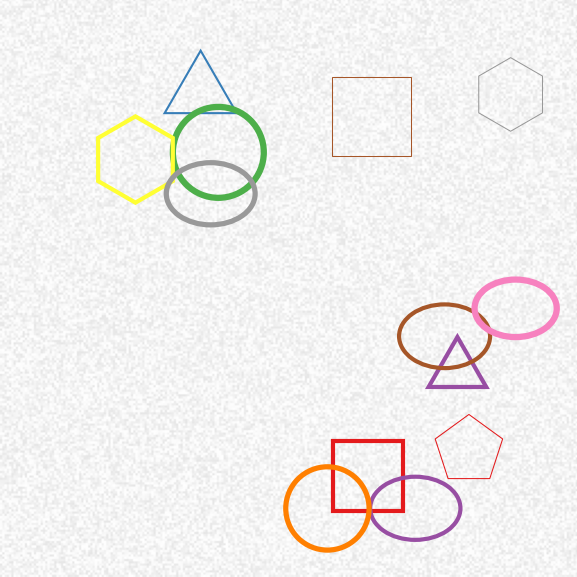[{"shape": "square", "thickness": 2, "radius": 0.3, "center": [0.637, 0.175]}, {"shape": "pentagon", "thickness": 0.5, "radius": 0.31, "center": [0.812, 0.22]}, {"shape": "triangle", "thickness": 1, "radius": 0.36, "center": [0.347, 0.839]}, {"shape": "circle", "thickness": 3, "radius": 0.39, "center": [0.378, 0.735]}, {"shape": "oval", "thickness": 2, "radius": 0.39, "center": [0.719, 0.119]}, {"shape": "triangle", "thickness": 2, "radius": 0.29, "center": [0.792, 0.358]}, {"shape": "circle", "thickness": 2.5, "radius": 0.36, "center": [0.567, 0.119]}, {"shape": "hexagon", "thickness": 2, "radius": 0.37, "center": [0.235, 0.723]}, {"shape": "oval", "thickness": 2, "radius": 0.39, "center": [0.77, 0.417]}, {"shape": "square", "thickness": 0.5, "radius": 0.34, "center": [0.643, 0.797]}, {"shape": "oval", "thickness": 3, "radius": 0.36, "center": [0.893, 0.465]}, {"shape": "hexagon", "thickness": 0.5, "radius": 0.32, "center": [0.884, 0.836]}, {"shape": "oval", "thickness": 2.5, "radius": 0.38, "center": [0.365, 0.664]}]